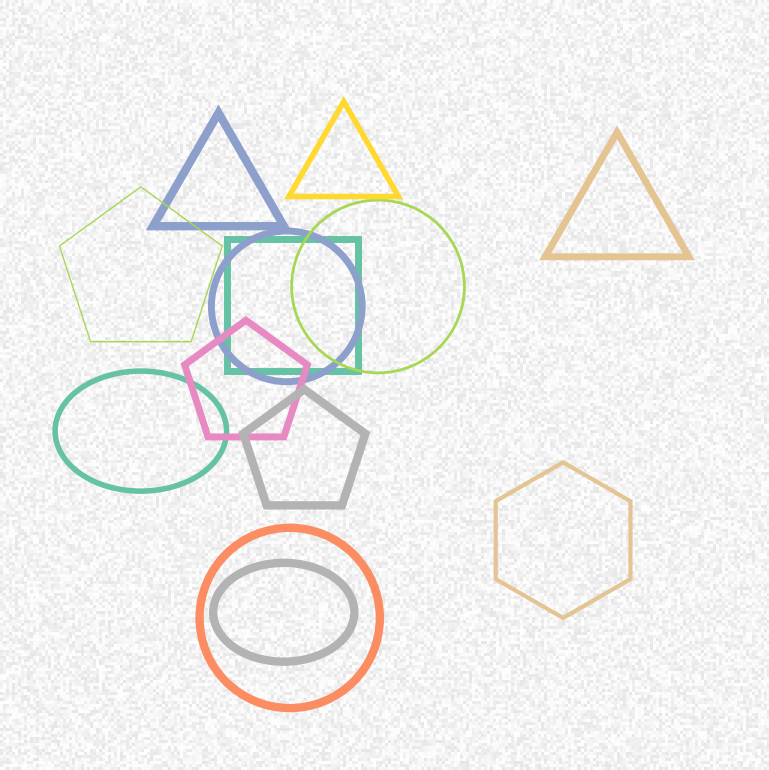[{"shape": "square", "thickness": 2.5, "radius": 0.43, "center": [0.38, 0.604]}, {"shape": "oval", "thickness": 2, "radius": 0.56, "center": [0.183, 0.44]}, {"shape": "circle", "thickness": 3, "radius": 0.59, "center": [0.376, 0.197]}, {"shape": "circle", "thickness": 2.5, "radius": 0.49, "center": [0.372, 0.602]}, {"shape": "triangle", "thickness": 3, "radius": 0.49, "center": [0.284, 0.755]}, {"shape": "pentagon", "thickness": 2.5, "radius": 0.42, "center": [0.319, 0.5]}, {"shape": "pentagon", "thickness": 0.5, "radius": 0.56, "center": [0.183, 0.646]}, {"shape": "circle", "thickness": 1, "radius": 0.56, "center": [0.491, 0.628]}, {"shape": "triangle", "thickness": 2, "radius": 0.41, "center": [0.446, 0.786]}, {"shape": "triangle", "thickness": 2.5, "radius": 0.54, "center": [0.801, 0.72]}, {"shape": "hexagon", "thickness": 1.5, "radius": 0.51, "center": [0.731, 0.298]}, {"shape": "oval", "thickness": 3, "radius": 0.46, "center": [0.369, 0.205]}, {"shape": "pentagon", "thickness": 3, "radius": 0.42, "center": [0.395, 0.411]}]